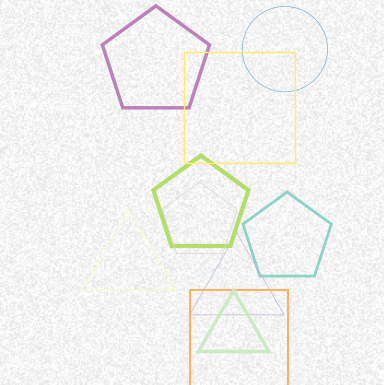[{"shape": "pentagon", "thickness": 2, "radius": 0.6, "center": [0.746, 0.381]}, {"shape": "triangle", "thickness": 0.5, "radius": 0.7, "center": [0.335, 0.316]}, {"shape": "triangle", "thickness": 0.5, "radius": 0.71, "center": [0.615, 0.253]}, {"shape": "circle", "thickness": 0.5, "radius": 0.55, "center": [0.74, 0.872]}, {"shape": "square", "thickness": 1.5, "radius": 0.64, "center": [0.62, 0.119]}, {"shape": "pentagon", "thickness": 3, "radius": 0.65, "center": [0.522, 0.466]}, {"shape": "pentagon", "thickness": 0.5, "radius": 0.51, "center": [0.519, 0.425]}, {"shape": "pentagon", "thickness": 2.5, "radius": 0.73, "center": [0.405, 0.838]}, {"shape": "triangle", "thickness": 2.5, "radius": 0.53, "center": [0.607, 0.14]}, {"shape": "square", "thickness": 1, "radius": 0.72, "center": [0.622, 0.72]}]